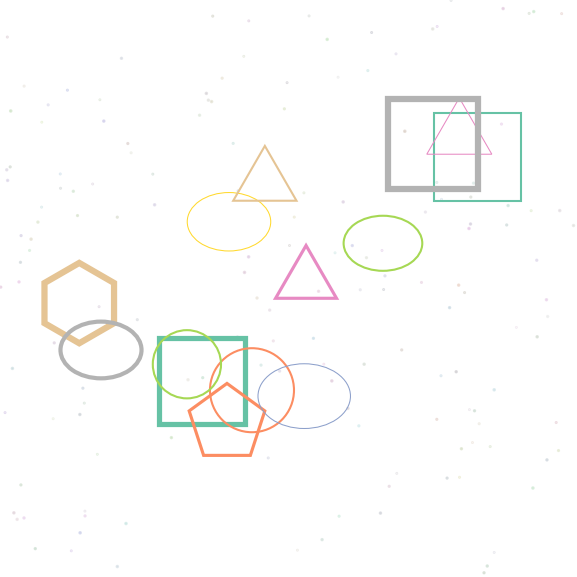[{"shape": "square", "thickness": 1, "radius": 0.38, "center": [0.827, 0.727]}, {"shape": "square", "thickness": 2.5, "radius": 0.38, "center": [0.35, 0.34]}, {"shape": "circle", "thickness": 1, "radius": 0.36, "center": [0.436, 0.323]}, {"shape": "pentagon", "thickness": 1.5, "radius": 0.34, "center": [0.393, 0.266]}, {"shape": "oval", "thickness": 0.5, "radius": 0.4, "center": [0.527, 0.313]}, {"shape": "triangle", "thickness": 1.5, "radius": 0.3, "center": [0.53, 0.513]}, {"shape": "triangle", "thickness": 0.5, "radius": 0.33, "center": [0.795, 0.765]}, {"shape": "oval", "thickness": 1, "radius": 0.34, "center": [0.663, 0.578]}, {"shape": "circle", "thickness": 1, "radius": 0.3, "center": [0.324, 0.368]}, {"shape": "oval", "thickness": 0.5, "radius": 0.36, "center": [0.397, 0.615]}, {"shape": "triangle", "thickness": 1, "radius": 0.32, "center": [0.459, 0.683]}, {"shape": "hexagon", "thickness": 3, "radius": 0.35, "center": [0.137, 0.474]}, {"shape": "oval", "thickness": 2, "radius": 0.35, "center": [0.175, 0.393]}, {"shape": "square", "thickness": 3, "radius": 0.39, "center": [0.75, 0.749]}]